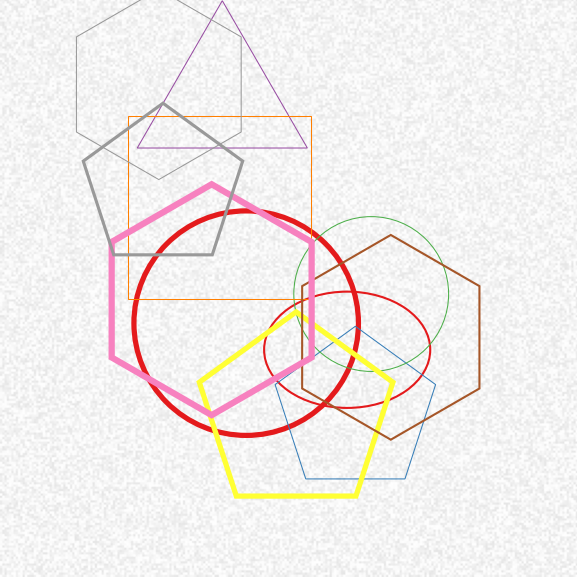[{"shape": "circle", "thickness": 2.5, "radius": 0.97, "center": [0.426, 0.44]}, {"shape": "oval", "thickness": 1, "radius": 0.72, "center": [0.601, 0.393]}, {"shape": "pentagon", "thickness": 0.5, "radius": 0.73, "center": [0.615, 0.288]}, {"shape": "circle", "thickness": 0.5, "radius": 0.67, "center": [0.643, 0.49]}, {"shape": "triangle", "thickness": 0.5, "radius": 0.85, "center": [0.385, 0.828]}, {"shape": "square", "thickness": 0.5, "radius": 0.79, "center": [0.379, 0.639]}, {"shape": "pentagon", "thickness": 2.5, "radius": 0.88, "center": [0.513, 0.283]}, {"shape": "hexagon", "thickness": 1, "radius": 0.89, "center": [0.677, 0.415]}, {"shape": "hexagon", "thickness": 3, "radius": 1.0, "center": [0.366, 0.48]}, {"shape": "hexagon", "thickness": 0.5, "radius": 0.82, "center": [0.275, 0.853]}, {"shape": "pentagon", "thickness": 1.5, "radius": 0.73, "center": [0.282, 0.675]}]